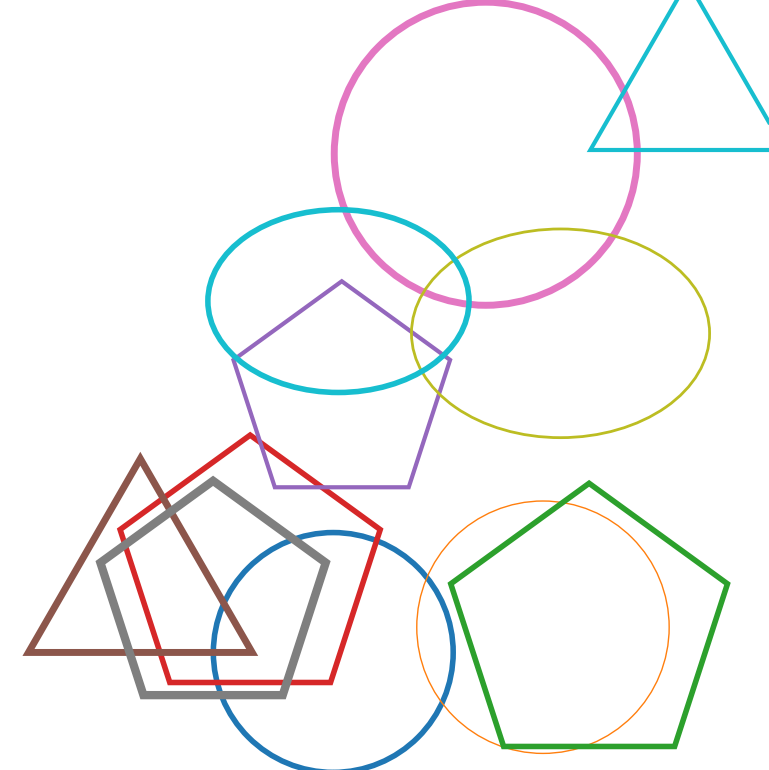[{"shape": "circle", "thickness": 2, "radius": 0.78, "center": [0.433, 0.153]}, {"shape": "circle", "thickness": 0.5, "radius": 0.82, "center": [0.705, 0.185]}, {"shape": "pentagon", "thickness": 2, "radius": 0.94, "center": [0.765, 0.183]}, {"shape": "pentagon", "thickness": 2, "radius": 0.89, "center": [0.325, 0.257]}, {"shape": "pentagon", "thickness": 1.5, "radius": 0.74, "center": [0.444, 0.487]}, {"shape": "triangle", "thickness": 2.5, "radius": 0.84, "center": [0.182, 0.237]}, {"shape": "circle", "thickness": 2.5, "radius": 0.98, "center": [0.631, 0.8]}, {"shape": "pentagon", "thickness": 3, "radius": 0.77, "center": [0.277, 0.222]}, {"shape": "oval", "thickness": 1, "radius": 0.97, "center": [0.728, 0.567]}, {"shape": "oval", "thickness": 2, "radius": 0.85, "center": [0.44, 0.609]}, {"shape": "triangle", "thickness": 1.5, "radius": 0.73, "center": [0.893, 0.878]}]